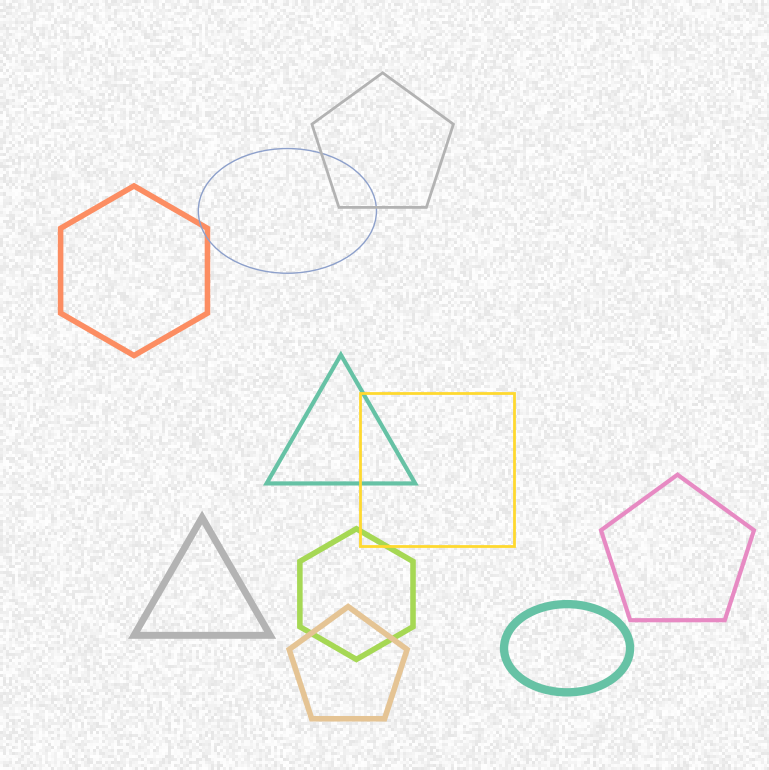[{"shape": "oval", "thickness": 3, "radius": 0.41, "center": [0.736, 0.158]}, {"shape": "triangle", "thickness": 1.5, "radius": 0.56, "center": [0.443, 0.428]}, {"shape": "hexagon", "thickness": 2, "radius": 0.55, "center": [0.174, 0.648]}, {"shape": "oval", "thickness": 0.5, "radius": 0.58, "center": [0.373, 0.726]}, {"shape": "pentagon", "thickness": 1.5, "radius": 0.52, "center": [0.88, 0.279]}, {"shape": "hexagon", "thickness": 2, "radius": 0.42, "center": [0.463, 0.228]}, {"shape": "square", "thickness": 1, "radius": 0.5, "center": [0.568, 0.39]}, {"shape": "pentagon", "thickness": 2, "radius": 0.4, "center": [0.452, 0.132]}, {"shape": "triangle", "thickness": 2.5, "radius": 0.51, "center": [0.262, 0.226]}, {"shape": "pentagon", "thickness": 1, "radius": 0.48, "center": [0.497, 0.809]}]